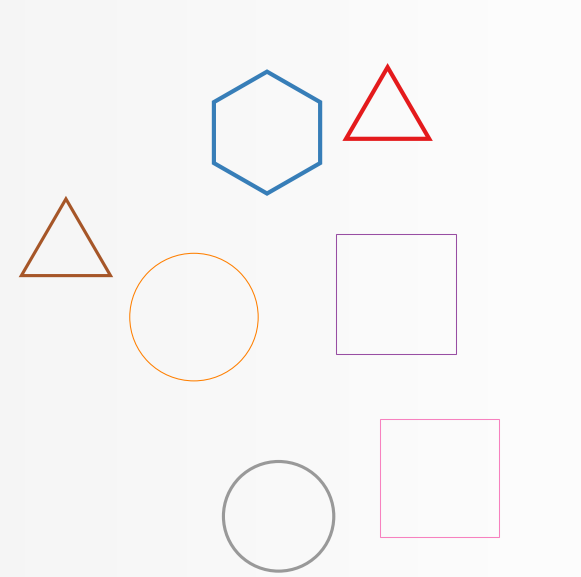[{"shape": "triangle", "thickness": 2, "radius": 0.41, "center": [0.667, 0.8]}, {"shape": "hexagon", "thickness": 2, "radius": 0.53, "center": [0.459, 0.77]}, {"shape": "square", "thickness": 0.5, "radius": 0.52, "center": [0.681, 0.49]}, {"shape": "circle", "thickness": 0.5, "radius": 0.55, "center": [0.334, 0.45]}, {"shape": "triangle", "thickness": 1.5, "radius": 0.44, "center": [0.113, 0.566]}, {"shape": "square", "thickness": 0.5, "radius": 0.51, "center": [0.756, 0.171]}, {"shape": "circle", "thickness": 1.5, "radius": 0.47, "center": [0.479, 0.105]}]